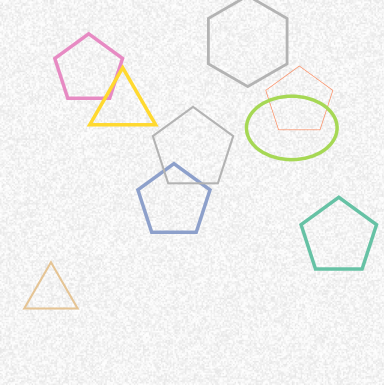[{"shape": "pentagon", "thickness": 2.5, "radius": 0.52, "center": [0.88, 0.385]}, {"shape": "pentagon", "thickness": 0.5, "radius": 0.46, "center": [0.777, 0.737]}, {"shape": "pentagon", "thickness": 2.5, "radius": 0.49, "center": [0.452, 0.476]}, {"shape": "pentagon", "thickness": 2.5, "radius": 0.46, "center": [0.23, 0.82]}, {"shape": "oval", "thickness": 2.5, "radius": 0.59, "center": [0.758, 0.668]}, {"shape": "triangle", "thickness": 2.5, "radius": 0.49, "center": [0.319, 0.725]}, {"shape": "triangle", "thickness": 1.5, "radius": 0.4, "center": [0.132, 0.239]}, {"shape": "hexagon", "thickness": 2, "radius": 0.59, "center": [0.643, 0.893]}, {"shape": "pentagon", "thickness": 1.5, "radius": 0.55, "center": [0.501, 0.613]}]